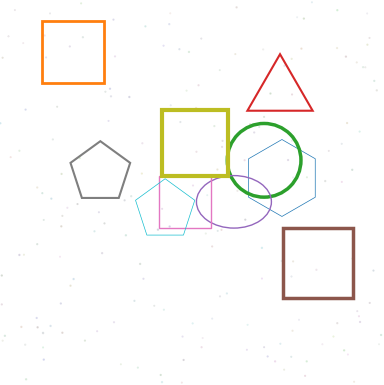[{"shape": "hexagon", "thickness": 0.5, "radius": 0.5, "center": [0.732, 0.538]}, {"shape": "square", "thickness": 2, "radius": 0.4, "center": [0.19, 0.865]}, {"shape": "circle", "thickness": 2.5, "radius": 0.48, "center": [0.686, 0.584]}, {"shape": "triangle", "thickness": 1.5, "radius": 0.49, "center": [0.727, 0.761]}, {"shape": "oval", "thickness": 1, "radius": 0.49, "center": [0.608, 0.476]}, {"shape": "square", "thickness": 2.5, "radius": 0.45, "center": [0.827, 0.316]}, {"shape": "square", "thickness": 1, "radius": 0.33, "center": [0.48, 0.476]}, {"shape": "pentagon", "thickness": 1.5, "radius": 0.41, "center": [0.261, 0.552]}, {"shape": "square", "thickness": 3, "radius": 0.43, "center": [0.506, 0.629]}, {"shape": "pentagon", "thickness": 0.5, "radius": 0.4, "center": [0.429, 0.455]}]